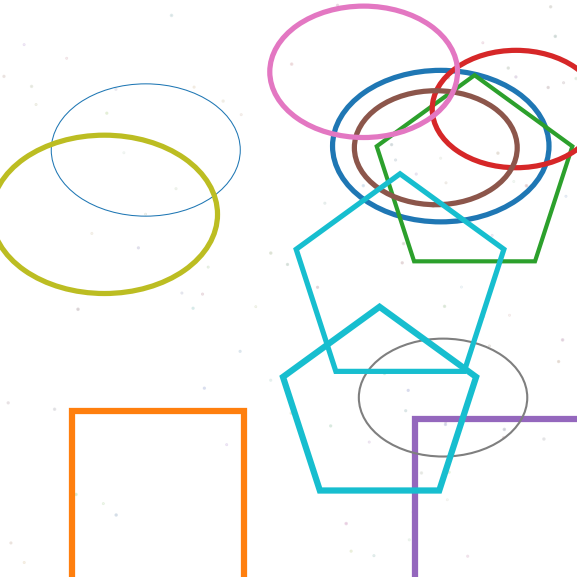[{"shape": "oval", "thickness": 2.5, "radius": 0.94, "center": [0.763, 0.746]}, {"shape": "oval", "thickness": 0.5, "radius": 0.82, "center": [0.252, 0.739]}, {"shape": "square", "thickness": 3, "radius": 0.74, "center": [0.274, 0.139]}, {"shape": "pentagon", "thickness": 2, "radius": 0.89, "center": [0.822, 0.691]}, {"shape": "oval", "thickness": 2.5, "radius": 0.73, "center": [0.894, 0.81]}, {"shape": "square", "thickness": 3, "radius": 0.82, "center": [0.884, 0.108]}, {"shape": "oval", "thickness": 2.5, "radius": 0.7, "center": [0.755, 0.743]}, {"shape": "oval", "thickness": 2.5, "radius": 0.81, "center": [0.63, 0.875]}, {"shape": "oval", "thickness": 1, "radius": 0.73, "center": [0.767, 0.311]}, {"shape": "oval", "thickness": 2.5, "radius": 0.98, "center": [0.181, 0.628]}, {"shape": "pentagon", "thickness": 3, "radius": 0.88, "center": [0.657, 0.292]}, {"shape": "pentagon", "thickness": 2.5, "radius": 0.95, "center": [0.693, 0.509]}]